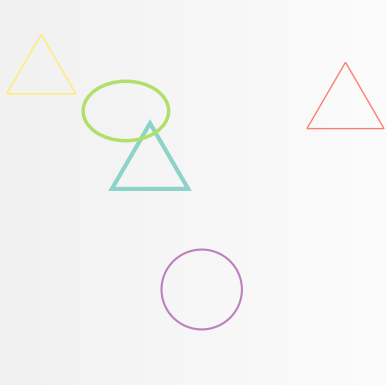[{"shape": "triangle", "thickness": 3, "radius": 0.57, "center": [0.387, 0.566]}, {"shape": "triangle", "thickness": 1, "radius": 0.57, "center": [0.892, 0.723]}, {"shape": "oval", "thickness": 2.5, "radius": 0.55, "center": [0.325, 0.712]}, {"shape": "circle", "thickness": 1.5, "radius": 0.52, "center": [0.521, 0.248]}, {"shape": "triangle", "thickness": 1, "radius": 0.52, "center": [0.107, 0.808]}]